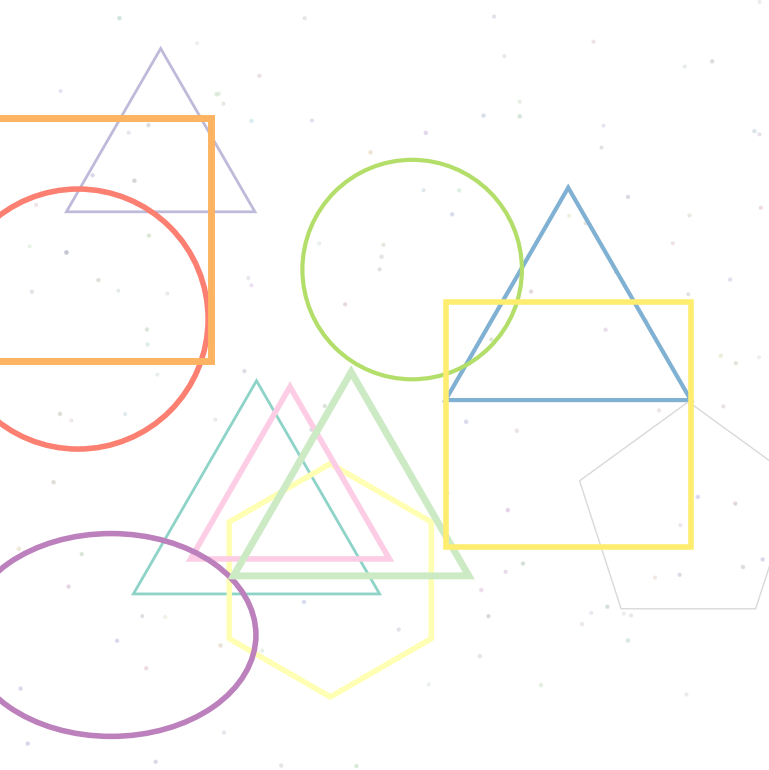[{"shape": "triangle", "thickness": 1, "radius": 0.92, "center": [0.333, 0.321]}, {"shape": "hexagon", "thickness": 2, "radius": 0.76, "center": [0.429, 0.246]}, {"shape": "triangle", "thickness": 1, "radius": 0.71, "center": [0.209, 0.796]}, {"shape": "circle", "thickness": 2, "radius": 0.84, "center": [0.101, 0.586]}, {"shape": "triangle", "thickness": 1.5, "radius": 0.92, "center": [0.738, 0.572]}, {"shape": "square", "thickness": 2.5, "radius": 0.79, "center": [0.116, 0.689]}, {"shape": "circle", "thickness": 1.5, "radius": 0.71, "center": [0.535, 0.65]}, {"shape": "triangle", "thickness": 2, "radius": 0.75, "center": [0.377, 0.349]}, {"shape": "pentagon", "thickness": 0.5, "radius": 0.74, "center": [0.894, 0.33]}, {"shape": "oval", "thickness": 2, "radius": 0.94, "center": [0.144, 0.175]}, {"shape": "triangle", "thickness": 2.5, "radius": 0.88, "center": [0.456, 0.34]}, {"shape": "square", "thickness": 2, "radius": 0.79, "center": [0.738, 0.449]}]